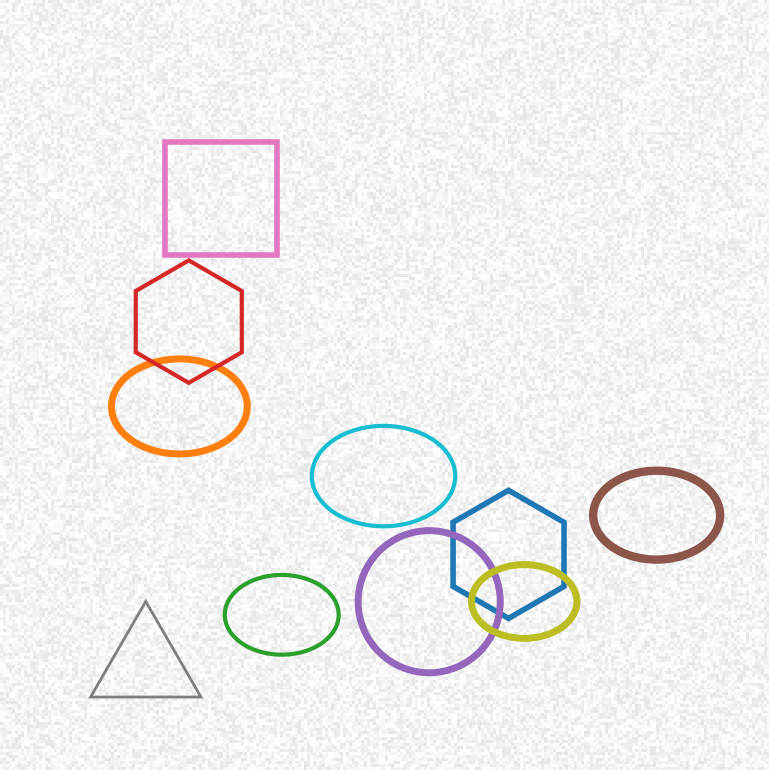[{"shape": "hexagon", "thickness": 2, "radius": 0.42, "center": [0.66, 0.28]}, {"shape": "oval", "thickness": 2.5, "radius": 0.44, "center": [0.233, 0.472]}, {"shape": "oval", "thickness": 1.5, "radius": 0.37, "center": [0.366, 0.202]}, {"shape": "hexagon", "thickness": 1.5, "radius": 0.4, "center": [0.245, 0.582]}, {"shape": "circle", "thickness": 2.5, "radius": 0.46, "center": [0.557, 0.219]}, {"shape": "oval", "thickness": 3, "radius": 0.41, "center": [0.853, 0.331]}, {"shape": "square", "thickness": 2, "radius": 0.36, "center": [0.287, 0.742]}, {"shape": "triangle", "thickness": 1, "radius": 0.41, "center": [0.189, 0.136]}, {"shape": "oval", "thickness": 2.5, "radius": 0.34, "center": [0.681, 0.219]}, {"shape": "oval", "thickness": 1.5, "radius": 0.47, "center": [0.498, 0.382]}]